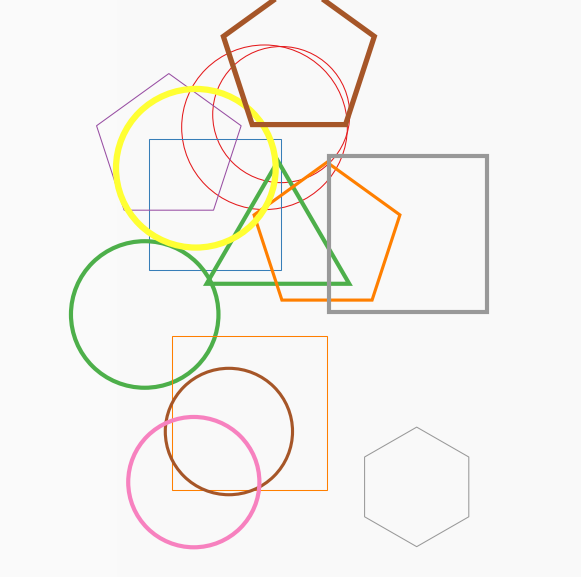[{"shape": "circle", "thickness": 0.5, "radius": 0.71, "center": [0.455, 0.779]}, {"shape": "circle", "thickness": 0.5, "radius": 0.59, "center": [0.484, 0.801]}, {"shape": "square", "thickness": 0.5, "radius": 0.57, "center": [0.37, 0.645]}, {"shape": "triangle", "thickness": 2, "radius": 0.71, "center": [0.478, 0.579]}, {"shape": "circle", "thickness": 2, "radius": 0.63, "center": [0.249, 0.455]}, {"shape": "pentagon", "thickness": 0.5, "radius": 0.65, "center": [0.29, 0.741]}, {"shape": "square", "thickness": 0.5, "radius": 0.67, "center": [0.43, 0.284]}, {"shape": "pentagon", "thickness": 1.5, "radius": 0.66, "center": [0.563, 0.586]}, {"shape": "circle", "thickness": 3, "radius": 0.69, "center": [0.337, 0.708]}, {"shape": "circle", "thickness": 1.5, "radius": 0.55, "center": [0.394, 0.252]}, {"shape": "pentagon", "thickness": 2.5, "radius": 0.68, "center": [0.514, 0.894]}, {"shape": "circle", "thickness": 2, "radius": 0.56, "center": [0.333, 0.164]}, {"shape": "square", "thickness": 2, "radius": 0.68, "center": [0.702, 0.594]}, {"shape": "hexagon", "thickness": 0.5, "radius": 0.52, "center": [0.717, 0.156]}]